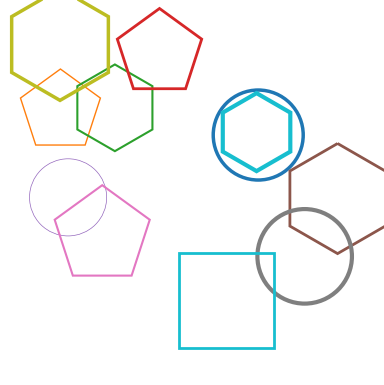[{"shape": "circle", "thickness": 2.5, "radius": 0.58, "center": [0.671, 0.649]}, {"shape": "pentagon", "thickness": 1, "radius": 0.55, "center": [0.157, 0.712]}, {"shape": "hexagon", "thickness": 1.5, "radius": 0.56, "center": [0.298, 0.72]}, {"shape": "pentagon", "thickness": 2, "radius": 0.58, "center": [0.414, 0.863]}, {"shape": "circle", "thickness": 0.5, "radius": 0.5, "center": [0.177, 0.487]}, {"shape": "hexagon", "thickness": 2, "radius": 0.71, "center": [0.877, 0.484]}, {"shape": "pentagon", "thickness": 1.5, "radius": 0.65, "center": [0.266, 0.389]}, {"shape": "circle", "thickness": 3, "radius": 0.61, "center": [0.791, 0.334]}, {"shape": "hexagon", "thickness": 2.5, "radius": 0.72, "center": [0.156, 0.884]}, {"shape": "hexagon", "thickness": 3, "radius": 0.51, "center": [0.666, 0.657]}, {"shape": "square", "thickness": 2, "radius": 0.61, "center": [0.589, 0.219]}]